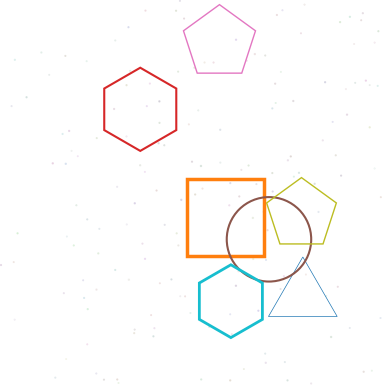[{"shape": "triangle", "thickness": 0.5, "radius": 0.52, "center": [0.787, 0.229]}, {"shape": "square", "thickness": 2.5, "radius": 0.5, "center": [0.585, 0.434]}, {"shape": "hexagon", "thickness": 1.5, "radius": 0.54, "center": [0.364, 0.716]}, {"shape": "circle", "thickness": 1.5, "radius": 0.55, "center": [0.699, 0.378]}, {"shape": "pentagon", "thickness": 1, "radius": 0.49, "center": [0.57, 0.89]}, {"shape": "pentagon", "thickness": 1, "radius": 0.48, "center": [0.783, 0.443]}, {"shape": "hexagon", "thickness": 2, "radius": 0.47, "center": [0.6, 0.218]}]